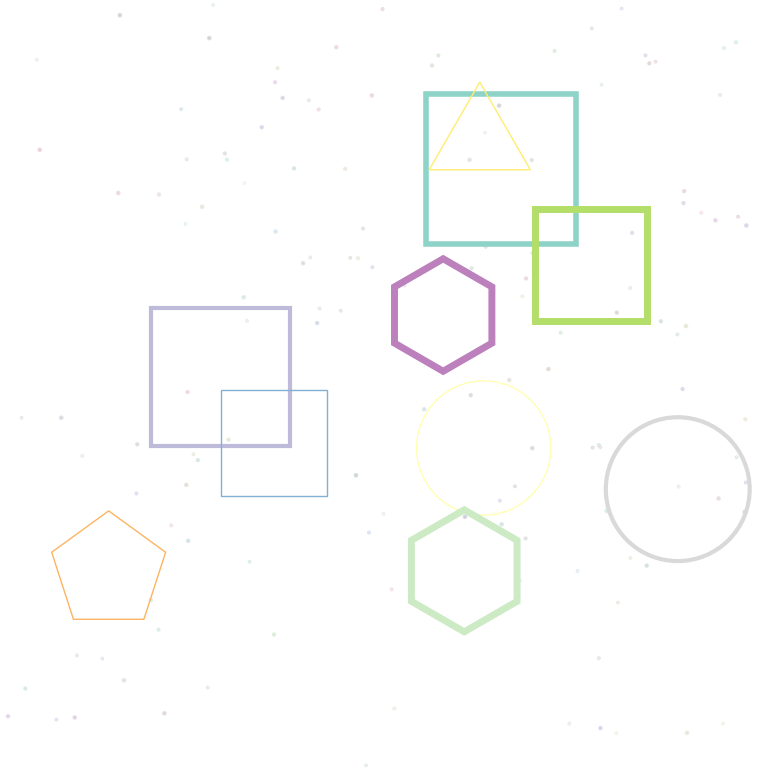[{"shape": "square", "thickness": 2, "radius": 0.48, "center": [0.65, 0.781]}, {"shape": "circle", "thickness": 0.5, "radius": 0.44, "center": [0.628, 0.418]}, {"shape": "square", "thickness": 1.5, "radius": 0.45, "center": [0.286, 0.51]}, {"shape": "square", "thickness": 0.5, "radius": 0.34, "center": [0.356, 0.425]}, {"shape": "pentagon", "thickness": 0.5, "radius": 0.39, "center": [0.141, 0.259]}, {"shape": "square", "thickness": 2.5, "radius": 0.36, "center": [0.767, 0.656]}, {"shape": "circle", "thickness": 1.5, "radius": 0.47, "center": [0.88, 0.365]}, {"shape": "hexagon", "thickness": 2.5, "radius": 0.37, "center": [0.576, 0.591]}, {"shape": "hexagon", "thickness": 2.5, "radius": 0.4, "center": [0.603, 0.259]}, {"shape": "triangle", "thickness": 0.5, "radius": 0.38, "center": [0.623, 0.817]}]